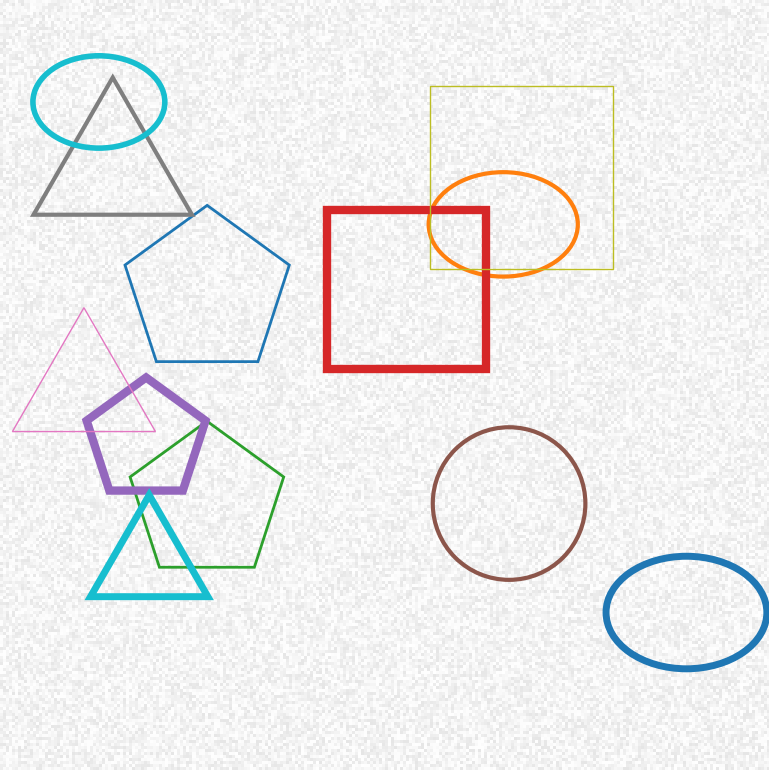[{"shape": "pentagon", "thickness": 1, "radius": 0.56, "center": [0.269, 0.621]}, {"shape": "oval", "thickness": 2.5, "radius": 0.52, "center": [0.891, 0.205]}, {"shape": "oval", "thickness": 1.5, "radius": 0.48, "center": [0.654, 0.709]}, {"shape": "pentagon", "thickness": 1, "radius": 0.52, "center": [0.269, 0.348]}, {"shape": "square", "thickness": 3, "radius": 0.52, "center": [0.528, 0.625]}, {"shape": "pentagon", "thickness": 3, "radius": 0.41, "center": [0.19, 0.429]}, {"shape": "circle", "thickness": 1.5, "radius": 0.5, "center": [0.661, 0.346]}, {"shape": "triangle", "thickness": 0.5, "radius": 0.54, "center": [0.109, 0.493]}, {"shape": "triangle", "thickness": 1.5, "radius": 0.59, "center": [0.146, 0.781]}, {"shape": "square", "thickness": 0.5, "radius": 0.6, "center": [0.677, 0.77]}, {"shape": "triangle", "thickness": 2.5, "radius": 0.44, "center": [0.194, 0.269]}, {"shape": "oval", "thickness": 2, "radius": 0.43, "center": [0.128, 0.868]}]